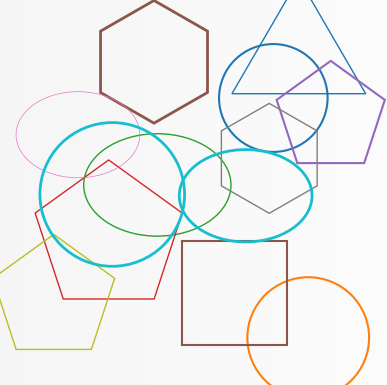[{"shape": "triangle", "thickness": 1, "radius": 1.0, "center": [0.771, 0.856]}, {"shape": "circle", "thickness": 1.5, "radius": 0.7, "center": [0.705, 0.745]}, {"shape": "circle", "thickness": 1.5, "radius": 0.79, "center": [0.795, 0.123]}, {"shape": "oval", "thickness": 1, "radius": 0.95, "center": [0.406, 0.52]}, {"shape": "pentagon", "thickness": 1, "radius": 1.0, "center": [0.28, 0.385]}, {"shape": "pentagon", "thickness": 1.5, "radius": 0.73, "center": [0.854, 0.695]}, {"shape": "square", "thickness": 1.5, "radius": 0.68, "center": [0.606, 0.238]}, {"shape": "hexagon", "thickness": 2, "radius": 0.8, "center": [0.397, 0.839]}, {"shape": "oval", "thickness": 0.5, "radius": 0.8, "center": [0.201, 0.65]}, {"shape": "hexagon", "thickness": 1, "radius": 0.71, "center": [0.695, 0.589]}, {"shape": "pentagon", "thickness": 1, "radius": 0.83, "center": [0.139, 0.226]}, {"shape": "oval", "thickness": 2, "radius": 0.86, "center": [0.634, 0.492]}, {"shape": "circle", "thickness": 2, "radius": 0.93, "center": [0.29, 0.495]}]